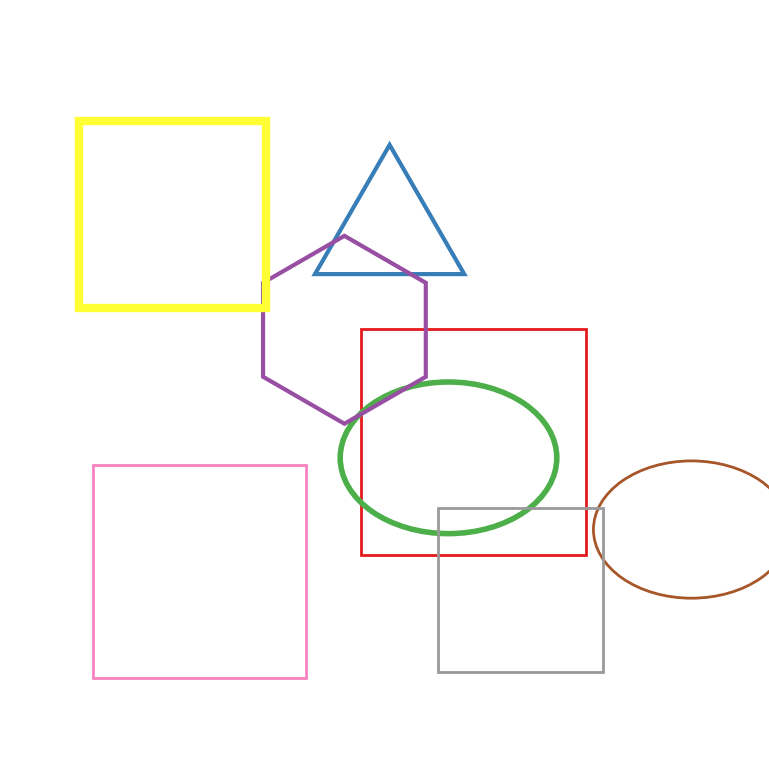[{"shape": "square", "thickness": 1, "radius": 0.73, "center": [0.615, 0.426]}, {"shape": "triangle", "thickness": 1.5, "radius": 0.56, "center": [0.506, 0.7]}, {"shape": "oval", "thickness": 2, "radius": 0.7, "center": [0.582, 0.405]}, {"shape": "hexagon", "thickness": 1.5, "radius": 0.61, "center": [0.447, 0.572]}, {"shape": "square", "thickness": 3, "radius": 0.61, "center": [0.224, 0.721]}, {"shape": "oval", "thickness": 1, "radius": 0.64, "center": [0.898, 0.312]}, {"shape": "square", "thickness": 1, "radius": 0.69, "center": [0.259, 0.258]}, {"shape": "square", "thickness": 1, "radius": 0.53, "center": [0.676, 0.234]}]